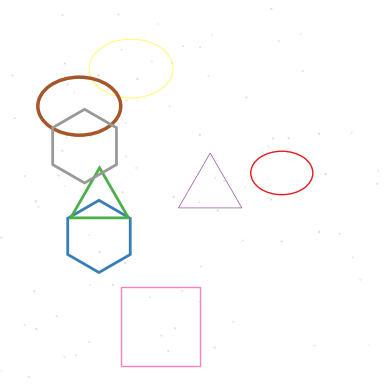[{"shape": "oval", "thickness": 1, "radius": 0.4, "center": [0.732, 0.551]}, {"shape": "hexagon", "thickness": 2, "radius": 0.47, "center": [0.257, 0.386]}, {"shape": "triangle", "thickness": 2, "radius": 0.43, "center": [0.259, 0.477]}, {"shape": "triangle", "thickness": 0.5, "radius": 0.48, "center": [0.546, 0.507]}, {"shape": "oval", "thickness": 0.5, "radius": 0.55, "center": [0.341, 0.822]}, {"shape": "oval", "thickness": 2.5, "radius": 0.54, "center": [0.206, 0.724]}, {"shape": "square", "thickness": 1, "radius": 0.51, "center": [0.416, 0.152]}, {"shape": "hexagon", "thickness": 2, "radius": 0.48, "center": [0.22, 0.62]}]